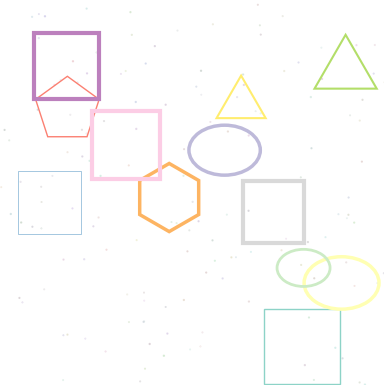[{"shape": "square", "thickness": 1, "radius": 0.49, "center": [0.784, 0.1]}, {"shape": "oval", "thickness": 2.5, "radius": 0.49, "center": [0.887, 0.265]}, {"shape": "oval", "thickness": 2.5, "radius": 0.46, "center": [0.583, 0.61]}, {"shape": "pentagon", "thickness": 1, "radius": 0.43, "center": [0.175, 0.715]}, {"shape": "square", "thickness": 0.5, "radius": 0.41, "center": [0.128, 0.474]}, {"shape": "hexagon", "thickness": 2.5, "radius": 0.44, "center": [0.439, 0.487]}, {"shape": "triangle", "thickness": 1.5, "radius": 0.47, "center": [0.898, 0.816]}, {"shape": "square", "thickness": 3, "radius": 0.44, "center": [0.327, 0.624]}, {"shape": "square", "thickness": 3, "radius": 0.4, "center": [0.71, 0.449]}, {"shape": "square", "thickness": 3, "radius": 0.43, "center": [0.172, 0.829]}, {"shape": "oval", "thickness": 2, "radius": 0.34, "center": [0.788, 0.304]}, {"shape": "triangle", "thickness": 1.5, "radius": 0.37, "center": [0.626, 0.73]}]